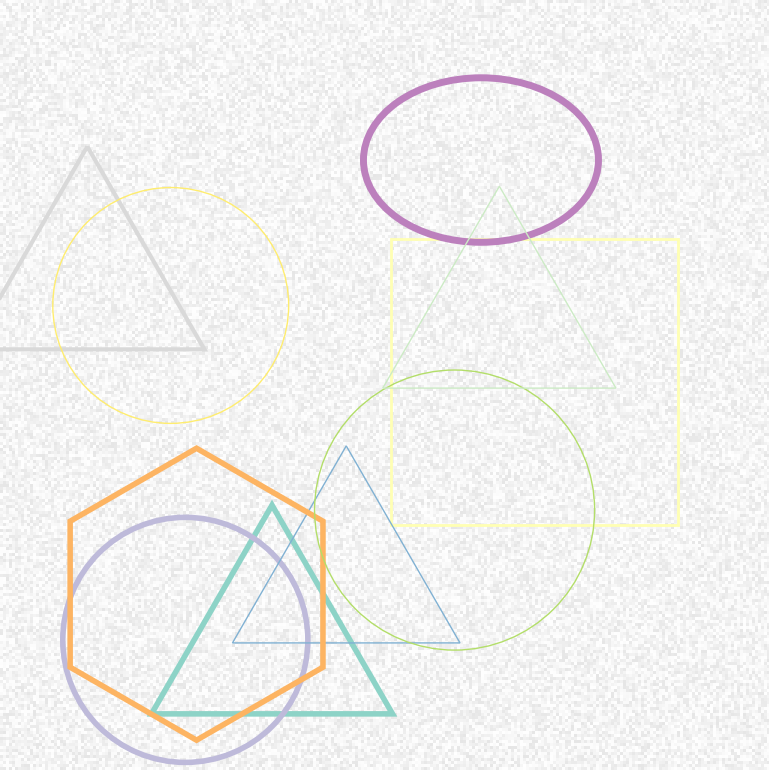[{"shape": "triangle", "thickness": 2, "radius": 0.9, "center": [0.353, 0.163]}, {"shape": "square", "thickness": 1, "radius": 0.93, "center": [0.694, 0.504]}, {"shape": "circle", "thickness": 2, "radius": 0.8, "center": [0.241, 0.169]}, {"shape": "triangle", "thickness": 0.5, "radius": 0.85, "center": [0.45, 0.25]}, {"shape": "hexagon", "thickness": 2, "radius": 0.95, "center": [0.255, 0.228]}, {"shape": "circle", "thickness": 0.5, "radius": 0.91, "center": [0.59, 0.338]}, {"shape": "triangle", "thickness": 1.5, "radius": 0.88, "center": [0.113, 0.634]}, {"shape": "oval", "thickness": 2.5, "radius": 0.76, "center": [0.625, 0.792]}, {"shape": "triangle", "thickness": 0.5, "radius": 0.87, "center": [0.649, 0.583]}, {"shape": "circle", "thickness": 0.5, "radius": 0.77, "center": [0.222, 0.603]}]